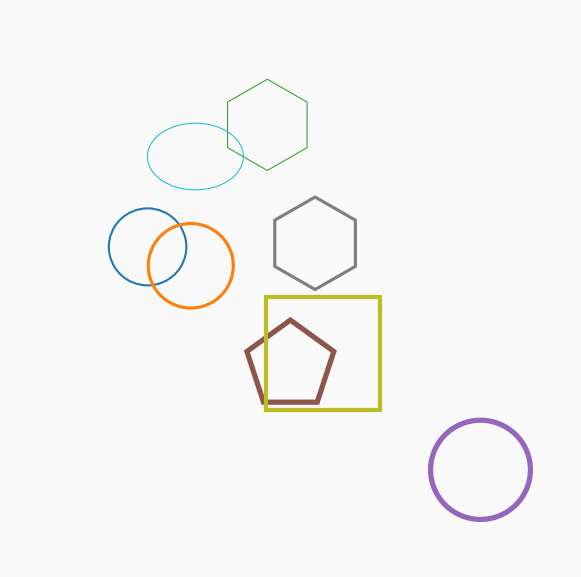[{"shape": "circle", "thickness": 1, "radius": 0.33, "center": [0.254, 0.572]}, {"shape": "circle", "thickness": 1.5, "radius": 0.37, "center": [0.328, 0.539]}, {"shape": "hexagon", "thickness": 0.5, "radius": 0.39, "center": [0.46, 0.783]}, {"shape": "circle", "thickness": 2.5, "radius": 0.43, "center": [0.827, 0.186]}, {"shape": "pentagon", "thickness": 2.5, "radius": 0.39, "center": [0.5, 0.366]}, {"shape": "hexagon", "thickness": 1.5, "radius": 0.4, "center": [0.542, 0.578]}, {"shape": "square", "thickness": 2, "radius": 0.49, "center": [0.556, 0.387]}, {"shape": "oval", "thickness": 0.5, "radius": 0.41, "center": [0.336, 0.728]}]